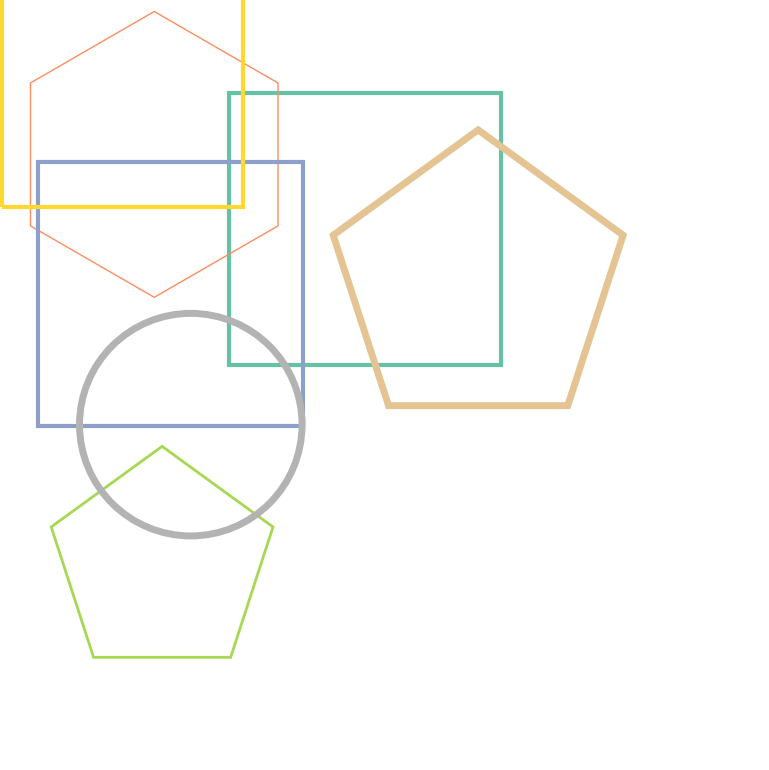[{"shape": "square", "thickness": 1.5, "radius": 0.88, "center": [0.474, 0.703]}, {"shape": "hexagon", "thickness": 0.5, "radius": 0.93, "center": [0.2, 0.799]}, {"shape": "square", "thickness": 1.5, "radius": 0.86, "center": [0.221, 0.618]}, {"shape": "pentagon", "thickness": 1, "radius": 0.76, "center": [0.211, 0.269]}, {"shape": "square", "thickness": 1.5, "radius": 0.78, "center": [0.159, 0.888]}, {"shape": "pentagon", "thickness": 2.5, "radius": 0.99, "center": [0.621, 0.633]}, {"shape": "circle", "thickness": 2.5, "radius": 0.72, "center": [0.248, 0.449]}]